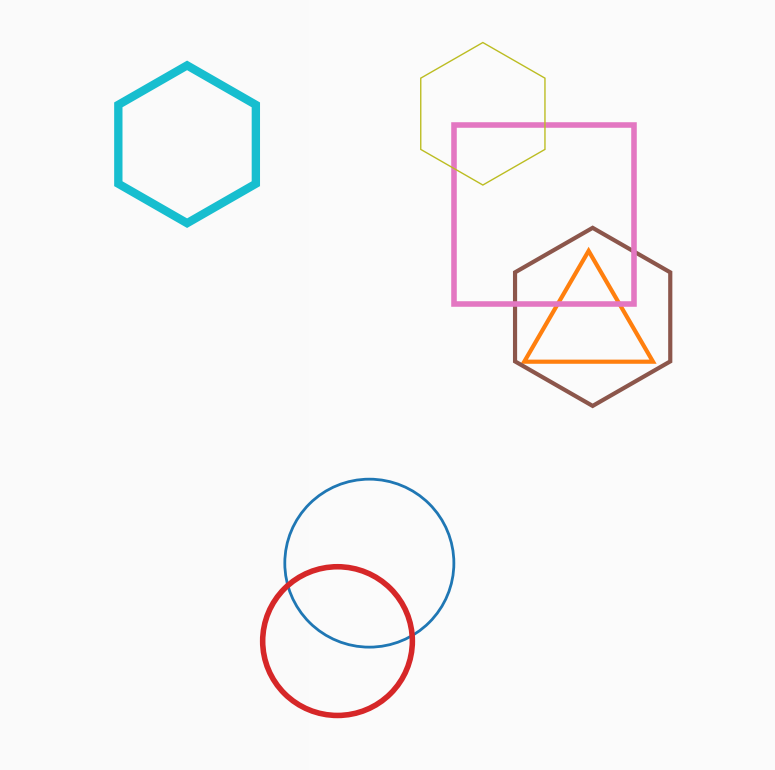[{"shape": "circle", "thickness": 1, "radius": 0.55, "center": [0.477, 0.269]}, {"shape": "triangle", "thickness": 1.5, "radius": 0.48, "center": [0.76, 0.578]}, {"shape": "circle", "thickness": 2, "radius": 0.48, "center": [0.436, 0.167]}, {"shape": "hexagon", "thickness": 1.5, "radius": 0.58, "center": [0.765, 0.588]}, {"shape": "square", "thickness": 2, "radius": 0.58, "center": [0.702, 0.721]}, {"shape": "hexagon", "thickness": 0.5, "radius": 0.46, "center": [0.623, 0.852]}, {"shape": "hexagon", "thickness": 3, "radius": 0.51, "center": [0.241, 0.813]}]